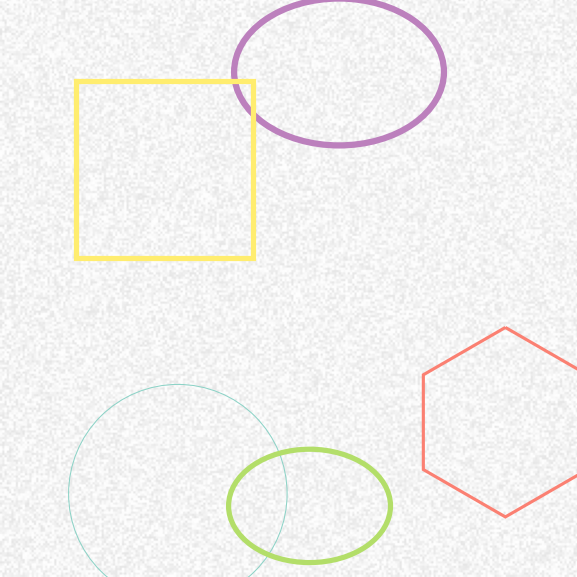[{"shape": "circle", "thickness": 0.5, "radius": 0.95, "center": [0.308, 0.144]}, {"shape": "hexagon", "thickness": 1.5, "radius": 0.82, "center": [0.875, 0.268]}, {"shape": "oval", "thickness": 2.5, "radius": 0.7, "center": [0.536, 0.123]}, {"shape": "oval", "thickness": 3, "radius": 0.91, "center": [0.587, 0.875]}, {"shape": "square", "thickness": 2.5, "radius": 0.77, "center": [0.284, 0.705]}]